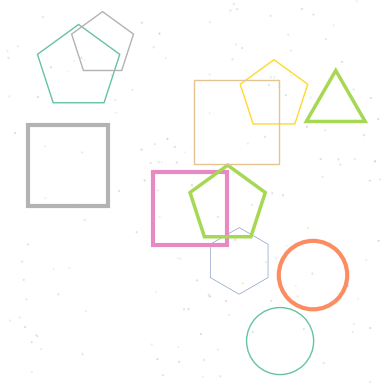[{"shape": "circle", "thickness": 1, "radius": 0.44, "center": [0.728, 0.114]}, {"shape": "pentagon", "thickness": 1, "radius": 0.56, "center": [0.204, 0.824]}, {"shape": "circle", "thickness": 3, "radius": 0.44, "center": [0.813, 0.285]}, {"shape": "hexagon", "thickness": 0.5, "radius": 0.43, "center": [0.621, 0.322]}, {"shape": "square", "thickness": 3, "radius": 0.48, "center": [0.493, 0.458]}, {"shape": "triangle", "thickness": 2.5, "radius": 0.44, "center": [0.872, 0.729]}, {"shape": "pentagon", "thickness": 2.5, "radius": 0.51, "center": [0.591, 0.468]}, {"shape": "pentagon", "thickness": 1, "radius": 0.46, "center": [0.712, 0.753]}, {"shape": "square", "thickness": 1, "radius": 0.55, "center": [0.613, 0.683]}, {"shape": "pentagon", "thickness": 1, "radius": 0.42, "center": [0.266, 0.885]}, {"shape": "square", "thickness": 3, "radius": 0.52, "center": [0.176, 0.57]}]